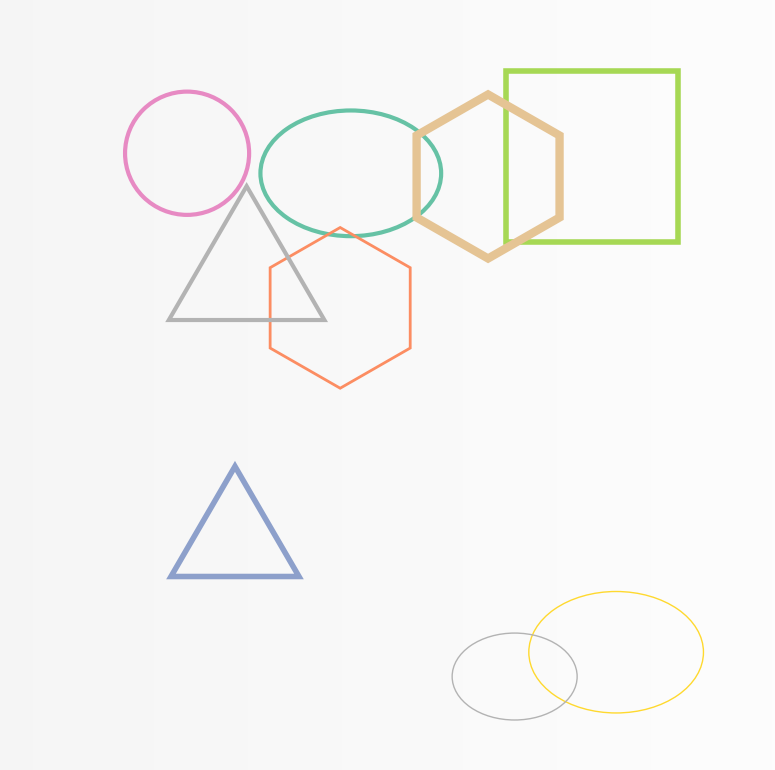[{"shape": "oval", "thickness": 1.5, "radius": 0.58, "center": [0.453, 0.775]}, {"shape": "hexagon", "thickness": 1, "radius": 0.52, "center": [0.439, 0.6]}, {"shape": "triangle", "thickness": 2, "radius": 0.48, "center": [0.303, 0.299]}, {"shape": "circle", "thickness": 1.5, "radius": 0.4, "center": [0.241, 0.801]}, {"shape": "square", "thickness": 2, "radius": 0.55, "center": [0.764, 0.797]}, {"shape": "oval", "thickness": 0.5, "radius": 0.56, "center": [0.795, 0.153]}, {"shape": "hexagon", "thickness": 3, "radius": 0.53, "center": [0.63, 0.771]}, {"shape": "oval", "thickness": 0.5, "radius": 0.4, "center": [0.664, 0.121]}, {"shape": "triangle", "thickness": 1.5, "radius": 0.58, "center": [0.318, 0.642]}]